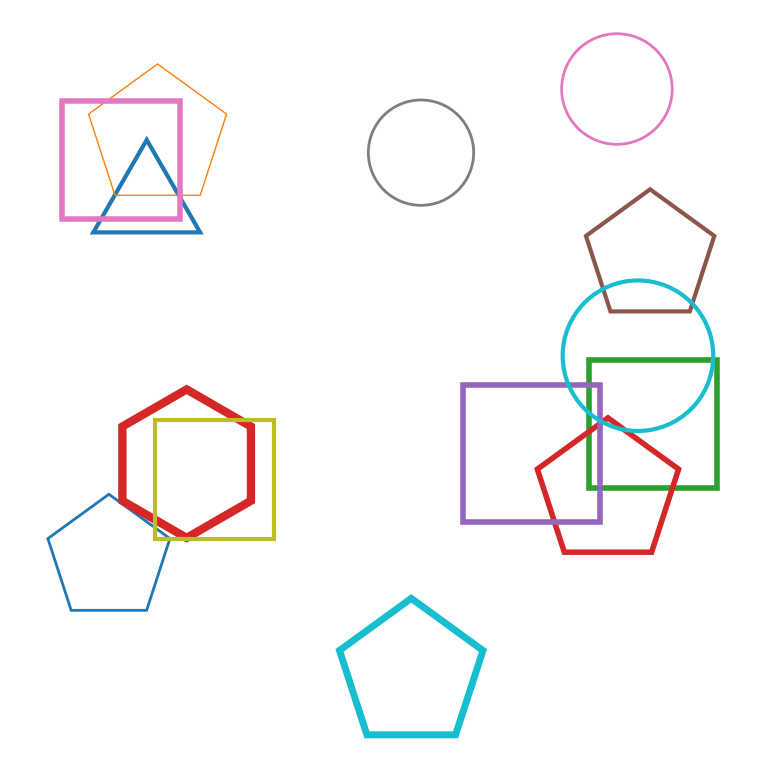[{"shape": "pentagon", "thickness": 1, "radius": 0.42, "center": [0.141, 0.275]}, {"shape": "triangle", "thickness": 1.5, "radius": 0.4, "center": [0.191, 0.738]}, {"shape": "pentagon", "thickness": 0.5, "radius": 0.47, "center": [0.205, 0.823]}, {"shape": "square", "thickness": 2, "radius": 0.41, "center": [0.848, 0.45]}, {"shape": "pentagon", "thickness": 2, "radius": 0.48, "center": [0.79, 0.361]}, {"shape": "hexagon", "thickness": 3, "radius": 0.48, "center": [0.242, 0.398]}, {"shape": "square", "thickness": 2, "radius": 0.44, "center": [0.69, 0.411]}, {"shape": "pentagon", "thickness": 1.5, "radius": 0.44, "center": [0.844, 0.666]}, {"shape": "square", "thickness": 2, "radius": 0.38, "center": [0.157, 0.792]}, {"shape": "circle", "thickness": 1, "radius": 0.36, "center": [0.801, 0.884]}, {"shape": "circle", "thickness": 1, "radius": 0.34, "center": [0.547, 0.802]}, {"shape": "square", "thickness": 1.5, "radius": 0.38, "center": [0.279, 0.377]}, {"shape": "circle", "thickness": 1.5, "radius": 0.49, "center": [0.828, 0.538]}, {"shape": "pentagon", "thickness": 2.5, "radius": 0.49, "center": [0.534, 0.125]}]